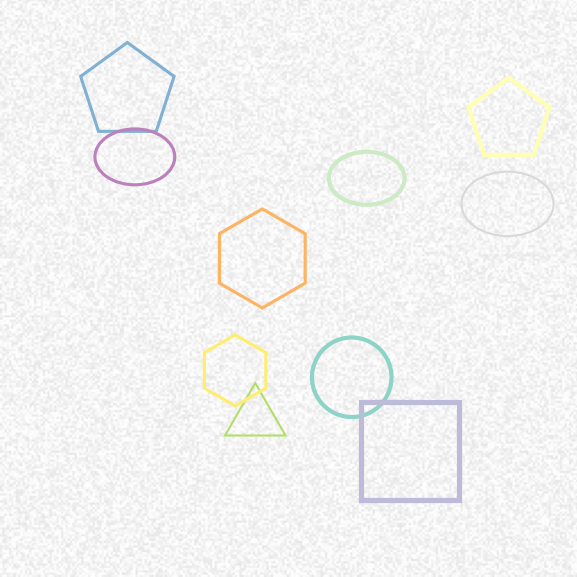[{"shape": "circle", "thickness": 2, "radius": 0.34, "center": [0.609, 0.346]}, {"shape": "pentagon", "thickness": 2, "radius": 0.37, "center": [0.881, 0.791]}, {"shape": "square", "thickness": 2.5, "radius": 0.42, "center": [0.71, 0.218]}, {"shape": "pentagon", "thickness": 1.5, "radius": 0.43, "center": [0.221, 0.841]}, {"shape": "hexagon", "thickness": 1.5, "radius": 0.43, "center": [0.454, 0.552]}, {"shape": "triangle", "thickness": 1, "radius": 0.3, "center": [0.442, 0.275]}, {"shape": "oval", "thickness": 1, "radius": 0.4, "center": [0.879, 0.646]}, {"shape": "oval", "thickness": 1.5, "radius": 0.35, "center": [0.233, 0.727]}, {"shape": "oval", "thickness": 2, "radius": 0.33, "center": [0.635, 0.69]}, {"shape": "hexagon", "thickness": 1.5, "radius": 0.31, "center": [0.407, 0.358]}]